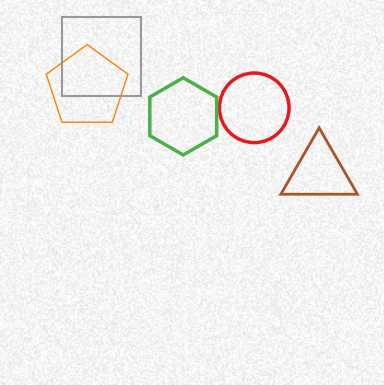[{"shape": "circle", "thickness": 2.5, "radius": 0.45, "center": [0.66, 0.72]}, {"shape": "hexagon", "thickness": 2.5, "radius": 0.5, "center": [0.476, 0.698]}, {"shape": "pentagon", "thickness": 1, "radius": 0.56, "center": [0.226, 0.773]}, {"shape": "triangle", "thickness": 2, "radius": 0.57, "center": [0.829, 0.553]}, {"shape": "square", "thickness": 1.5, "radius": 0.52, "center": [0.264, 0.853]}]